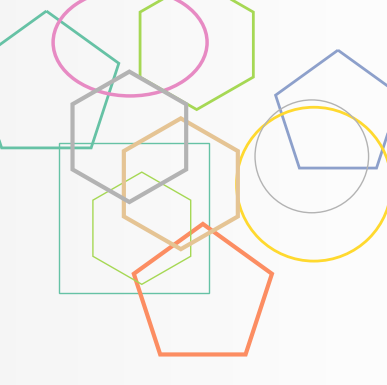[{"shape": "pentagon", "thickness": 2, "radius": 0.98, "center": [0.12, 0.775]}, {"shape": "square", "thickness": 1, "radius": 0.97, "center": [0.346, 0.434]}, {"shape": "pentagon", "thickness": 3, "radius": 0.94, "center": [0.524, 0.231]}, {"shape": "pentagon", "thickness": 2, "radius": 0.85, "center": [0.872, 0.7]}, {"shape": "oval", "thickness": 2.5, "radius": 0.99, "center": [0.336, 0.89]}, {"shape": "hexagon", "thickness": 2, "radius": 0.84, "center": [0.508, 0.884]}, {"shape": "hexagon", "thickness": 1, "radius": 0.73, "center": [0.366, 0.407]}, {"shape": "circle", "thickness": 2, "radius": 1.0, "center": [0.81, 0.522]}, {"shape": "hexagon", "thickness": 3, "radius": 0.85, "center": [0.467, 0.523]}, {"shape": "hexagon", "thickness": 3, "radius": 0.85, "center": [0.334, 0.645]}, {"shape": "circle", "thickness": 1, "radius": 0.73, "center": [0.805, 0.594]}]